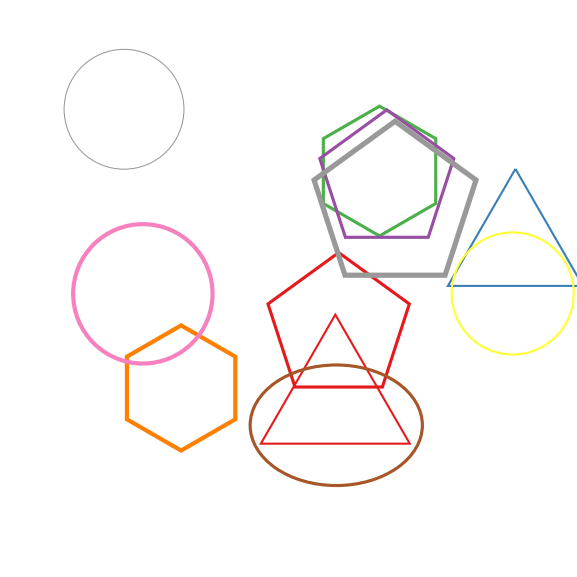[{"shape": "pentagon", "thickness": 1.5, "radius": 0.64, "center": [0.586, 0.433]}, {"shape": "triangle", "thickness": 1, "radius": 0.74, "center": [0.581, 0.305]}, {"shape": "triangle", "thickness": 1, "radius": 0.68, "center": [0.893, 0.572]}, {"shape": "hexagon", "thickness": 1.5, "radius": 0.56, "center": [0.657, 0.703]}, {"shape": "pentagon", "thickness": 1.5, "radius": 0.61, "center": [0.67, 0.687]}, {"shape": "hexagon", "thickness": 2, "radius": 0.54, "center": [0.314, 0.327]}, {"shape": "circle", "thickness": 1, "radius": 0.53, "center": [0.888, 0.491]}, {"shape": "oval", "thickness": 1.5, "radius": 0.75, "center": [0.582, 0.263]}, {"shape": "circle", "thickness": 2, "radius": 0.6, "center": [0.247, 0.49]}, {"shape": "circle", "thickness": 0.5, "radius": 0.52, "center": [0.215, 0.81]}, {"shape": "pentagon", "thickness": 2.5, "radius": 0.74, "center": [0.684, 0.642]}]